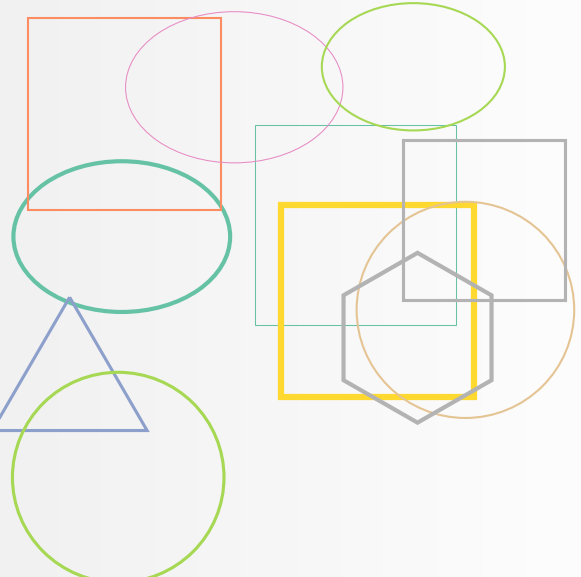[{"shape": "square", "thickness": 0.5, "radius": 0.87, "center": [0.611, 0.61]}, {"shape": "oval", "thickness": 2, "radius": 0.93, "center": [0.21, 0.589]}, {"shape": "square", "thickness": 1, "radius": 0.83, "center": [0.214, 0.801]}, {"shape": "triangle", "thickness": 1.5, "radius": 0.77, "center": [0.12, 0.331]}, {"shape": "oval", "thickness": 0.5, "radius": 0.93, "center": [0.403, 0.848]}, {"shape": "circle", "thickness": 1.5, "radius": 0.91, "center": [0.203, 0.172]}, {"shape": "oval", "thickness": 1, "radius": 0.79, "center": [0.711, 0.883]}, {"shape": "square", "thickness": 3, "radius": 0.83, "center": [0.65, 0.479]}, {"shape": "circle", "thickness": 1, "radius": 0.94, "center": [0.801, 0.463]}, {"shape": "hexagon", "thickness": 2, "radius": 0.74, "center": [0.718, 0.414]}, {"shape": "square", "thickness": 1.5, "radius": 0.7, "center": [0.833, 0.618]}]